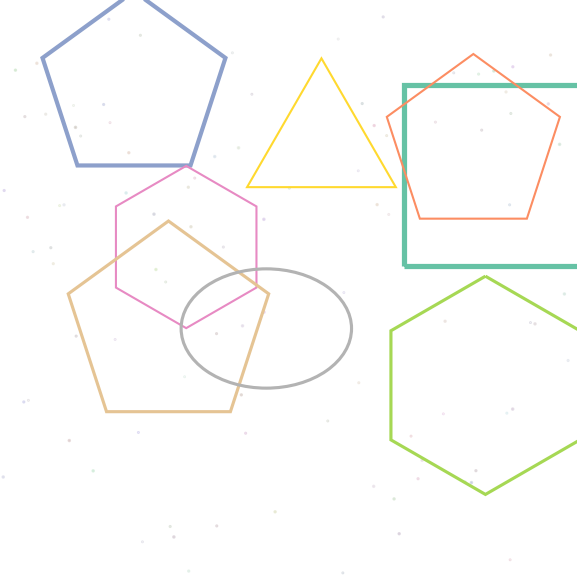[{"shape": "square", "thickness": 2.5, "radius": 0.78, "center": [0.855, 0.695]}, {"shape": "pentagon", "thickness": 1, "radius": 0.79, "center": [0.82, 0.748]}, {"shape": "pentagon", "thickness": 2, "radius": 0.83, "center": [0.232, 0.847]}, {"shape": "hexagon", "thickness": 1, "radius": 0.7, "center": [0.322, 0.571]}, {"shape": "hexagon", "thickness": 1.5, "radius": 0.94, "center": [0.841, 0.332]}, {"shape": "triangle", "thickness": 1, "radius": 0.74, "center": [0.557, 0.749]}, {"shape": "pentagon", "thickness": 1.5, "radius": 0.91, "center": [0.292, 0.434]}, {"shape": "oval", "thickness": 1.5, "radius": 0.74, "center": [0.461, 0.43]}]